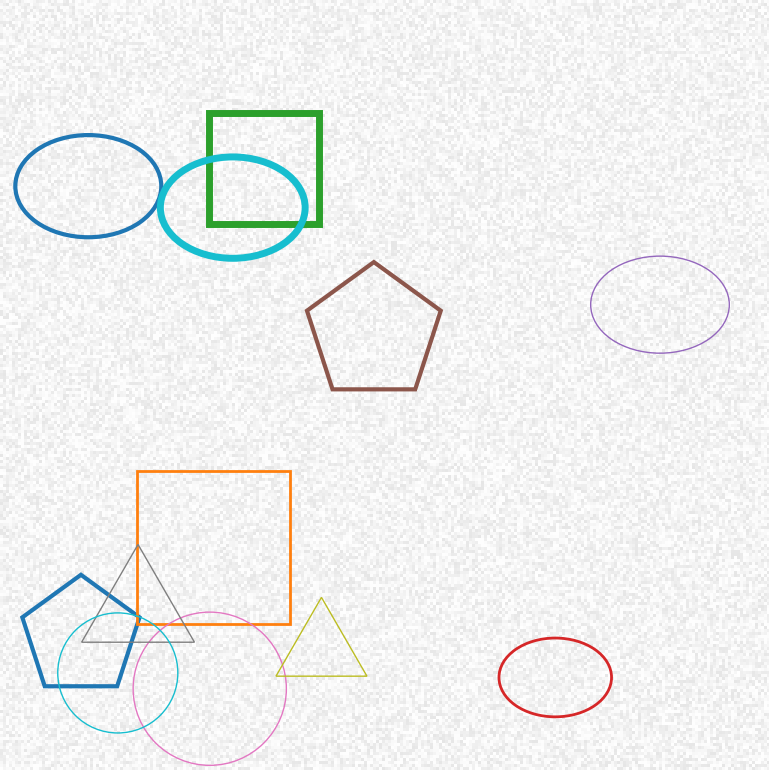[{"shape": "pentagon", "thickness": 1.5, "radius": 0.4, "center": [0.105, 0.173]}, {"shape": "oval", "thickness": 1.5, "radius": 0.47, "center": [0.115, 0.758]}, {"shape": "square", "thickness": 1, "radius": 0.5, "center": [0.278, 0.289]}, {"shape": "square", "thickness": 2.5, "radius": 0.36, "center": [0.343, 0.781]}, {"shape": "oval", "thickness": 1, "radius": 0.37, "center": [0.721, 0.12]}, {"shape": "oval", "thickness": 0.5, "radius": 0.45, "center": [0.857, 0.604]}, {"shape": "pentagon", "thickness": 1.5, "radius": 0.46, "center": [0.486, 0.568]}, {"shape": "circle", "thickness": 0.5, "radius": 0.5, "center": [0.272, 0.106]}, {"shape": "triangle", "thickness": 0.5, "radius": 0.42, "center": [0.179, 0.208]}, {"shape": "triangle", "thickness": 0.5, "radius": 0.34, "center": [0.417, 0.156]}, {"shape": "circle", "thickness": 0.5, "radius": 0.39, "center": [0.153, 0.126]}, {"shape": "oval", "thickness": 2.5, "radius": 0.47, "center": [0.302, 0.73]}]